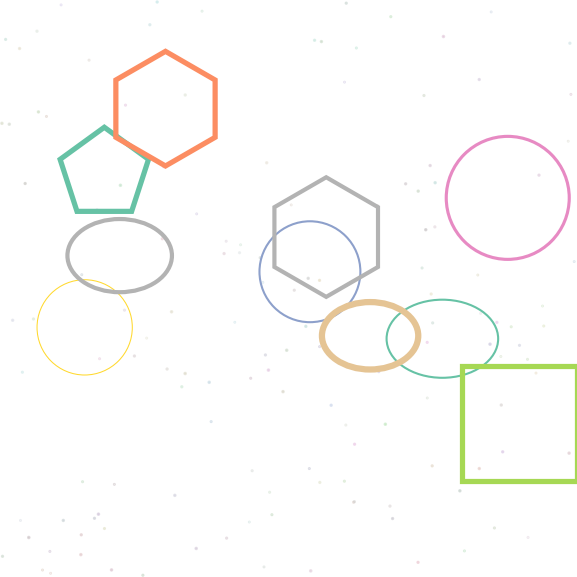[{"shape": "oval", "thickness": 1, "radius": 0.48, "center": [0.766, 0.413]}, {"shape": "pentagon", "thickness": 2.5, "radius": 0.4, "center": [0.181, 0.698]}, {"shape": "hexagon", "thickness": 2.5, "radius": 0.5, "center": [0.287, 0.811]}, {"shape": "circle", "thickness": 1, "radius": 0.44, "center": [0.537, 0.529]}, {"shape": "circle", "thickness": 1.5, "radius": 0.53, "center": [0.879, 0.657]}, {"shape": "square", "thickness": 2.5, "radius": 0.5, "center": [0.899, 0.265]}, {"shape": "circle", "thickness": 0.5, "radius": 0.41, "center": [0.147, 0.432]}, {"shape": "oval", "thickness": 3, "radius": 0.42, "center": [0.641, 0.418]}, {"shape": "hexagon", "thickness": 2, "radius": 0.52, "center": [0.565, 0.589]}, {"shape": "oval", "thickness": 2, "radius": 0.45, "center": [0.207, 0.557]}]